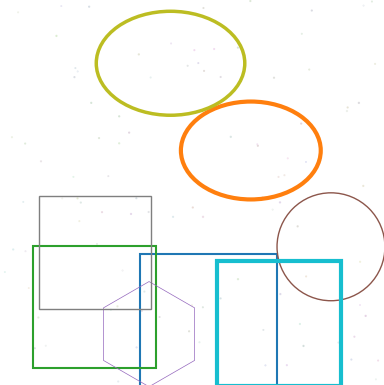[{"shape": "square", "thickness": 1.5, "radius": 0.89, "center": [0.542, 0.162]}, {"shape": "oval", "thickness": 3, "radius": 0.91, "center": [0.651, 0.609]}, {"shape": "square", "thickness": 1.5, "radius": 0.8, "center": [0.246, 0.202]}, {"shape": "hexagon", "thickness": 0.5, "radius": 0.68, "center": [0.387, 0.132]}, {"shape": "circle", "thickness": 1, "radius": 0.7, "center": [0.86, 0.359]}, {"shape": "square", "thickness": 1, "radius": 0.73, "center": [0.247, 0.343]}, {"shape": "oval", "thickness": 2.5, "radius": 0.96, "center": [0.443, 0.836]}, {"shape": "square", "thickness": 3, "radius": 0.81, "center": [0.724, 0.16]}]